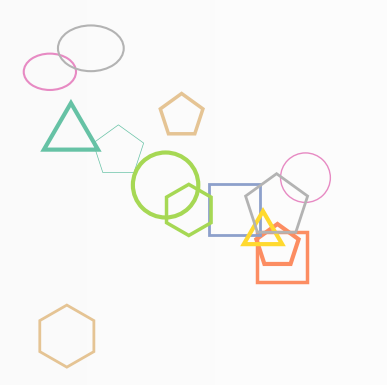[{"shape": "pentagon", "thickness": 0.5, "radius": 0.34, "center": [0.306, 0.607]}, {"shape": "triangle", "thickness": 3, "radius": 0.4, "center": [0.183, 0.652]}, {"shape": "pentagon", "thickness": 3, "radius": 0.29, "center": [0.716, 0.361]}, {"shape": "square", "thickness": 2.5, "radius": 0.33, "center": [0.727, 0.333]}, {"shape": "square", "thickness": 2, "radius": 0.33, "center": [0.605, 0.456]}, {"shape": "circle", "thickness": 1, "radius": 0.32, "center": [0.788, 0.539]}, {"shape": "oval", "thickness": 1.5, "radius": 0.34, "center": [0.129, 0.814]}, {"shape": "hexagon", "thickness": 2.5, "radius": 0.33, "center": [0.487, 0.455]}, {"shape": "circle", "thickness": 3, "radius": 0.42, "center": [0.427, 0.52]}, {"shape": "triangle", "thickness": 3, "radius": 0.29, "center": [0.679, 0.394]}, {"shape": "hexagon", "thickness": 2, "radius": 0.4, "center": [0.172, 0.127]}, {"shape": "pentagon", "thickness": 2.5, "radius": 0.29, "center": [0.469, 0.699]}, {"shape": "oval", "thickness": 1.5, "radius": 0.42, "center": [0.234, 0.875]}, {"shape": "pentagon", "thickness": 2, "radius": 0.42, "center": [0.714, 0.465]}]